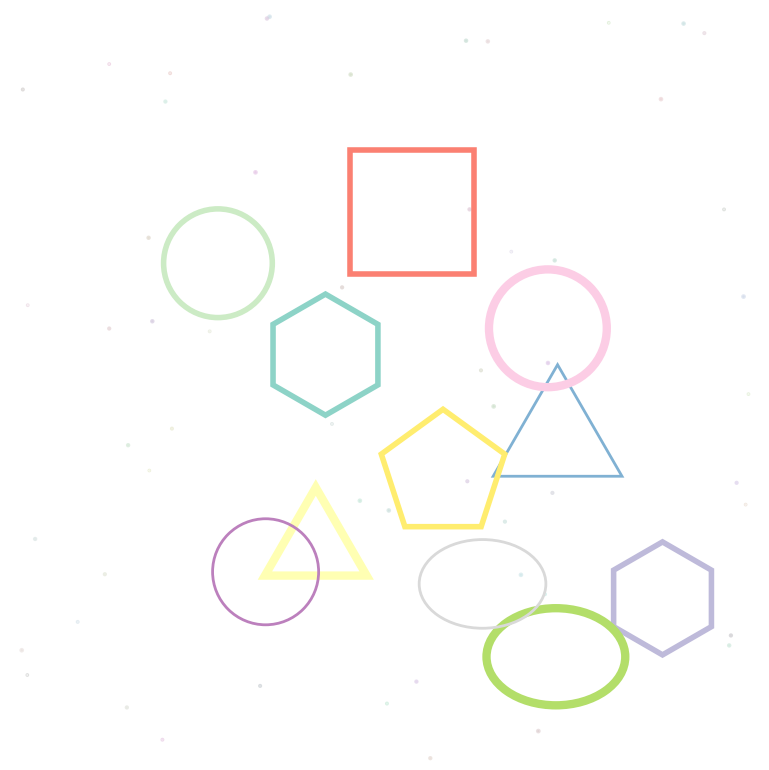[{"shape": "hexagon", "thickness": 2, "radius": 0.39, "center": [0.423, 0.539]}, {"shape": "triangle", "thickness": 3, "radius": 0.38, "center": [0.41, 0.291]}, {"shape": "hexagon", "thickness": 2, "radius": 0.37, "center": [0.86, 0.223]}, {"shape": "square", "thickness": 2, "radius": 0.4, "center": [0.535, 0.725]}, {"shape": "triangle", "thickness": 1, "radius": 0.48, "center": [0.724, 0.43]}, {"shape": "oval", "thickness": 3, "radius": 0.45, "center": [0.722, 0.147]}, {"shape": "circle", "thickness": 3, "radius": 0.38, "center": [0.712, 0.574]}, {"shape": "oval", "thickness": 1, "radius": 0.41, "center": [0.627, 0.242]}, {"shape": "circle", "thickness": 1, "radius": 0.34, "center": [0.345, 0.257]}, {"shape": "circle", "thickness": 2, "radius": 0.35, "center": [0.283, 0.658]}, {"shape": "pentagon", "thickness": 2, "radius": 0.42, "center": [0.575, 0.384]}]